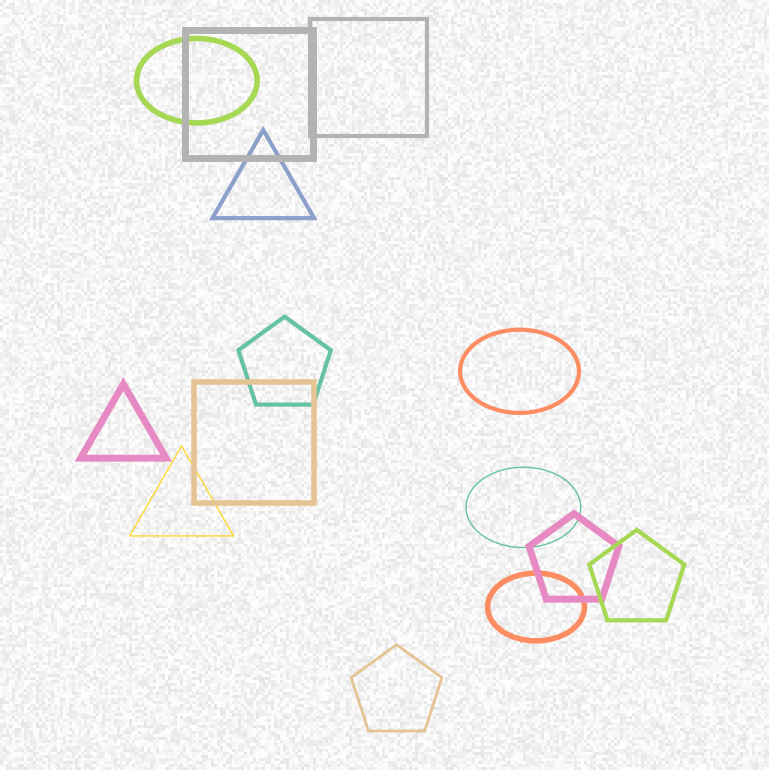[{"shape": "pentagon", "thickness": 1.5, "radius": 0.32, "center": [0.37, 0.526]}, {"shape": "oval", "thickness": 0.5, "radius": 0.37, "center": [0.68, 0.341]}, {"shape": "oval", "thickness": 2, "radius": 0.31, "center": [0.696, 0.212]}, {"shape": "oval", "thickness": 1.5, "radius": 0.39, "center": [0.675, 0.518]}, {"shape": "triangle", "thickness": 1.5, "radius": 0.38, "center": [0.342, 0.755]}, {"shape": "pentagon", "thickness": 2.5, "radius": 0.31, "center": [0.745, 0.272]}, {"shape": "triangle", "thickness": 2.5, "radius": 0.32, "center": [0.16, 0.437]}, {"shape": "pentagon", "thickness": 1.5, "radius": 0.32, "center": [0.827, 0.247]}, {"shape": "oval", "thickness": 2, "radius": 0.39, "center": [0.256, 0.895]}, {"shape": "triangle", "thickness": 0.5, "radius": 0.39, "center": [0.236, 0.343]}, {"shape": "square", "thickness": 2, "radius": 0.39, "center": [0.33, 0.425]}, {"shape": "pentagon", "thickness": 1, "radius": 0.31, "center": [0.515, 0.101]}, {"shape": "square", "thickness": 1.5, "radius": 0.38, "center": [0.478, 0.9]}, {"shape": "square", "thickness": 2.5, "radius": 0.42, "center": [0.323, 0.878]}]